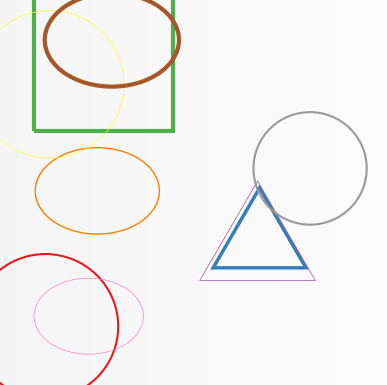[{"shape": "circle", "thickness": 1.5, "radius": 0.94, "center": [0.117, 0.152]}, {"shape": "triangle", "thickness": 2.5, "radius": 0.69, "center": [0.67, 0.373]}, {"shape": "square", "thickness": 3, "radius": 0.9, "center": [0.268, 0.839]}, {"shape": "triangle", "thickness": 0.5, "radius": 0.86, "center": [0.665, 0.357]}, {"shape": "oval", "thickness": 1, "radius": 0.8, "center": [0.251, 0.504]}, {"shape": "circle", "thickness": 0.5, "radius": 0.96, "center": [0.128, 0.781]}, {"shape": "oval", "thickness": 3, "radius": 0.87, "center": [0.289, 0.896]}, {"shape": "oval", "thickness": 0.5, "radius": 0.71, "center": [0.229, 0.179]}, {"shape": "circle", "thickness": 1.5, "radius": 0.73, "center": [0.8, 0.563]}]